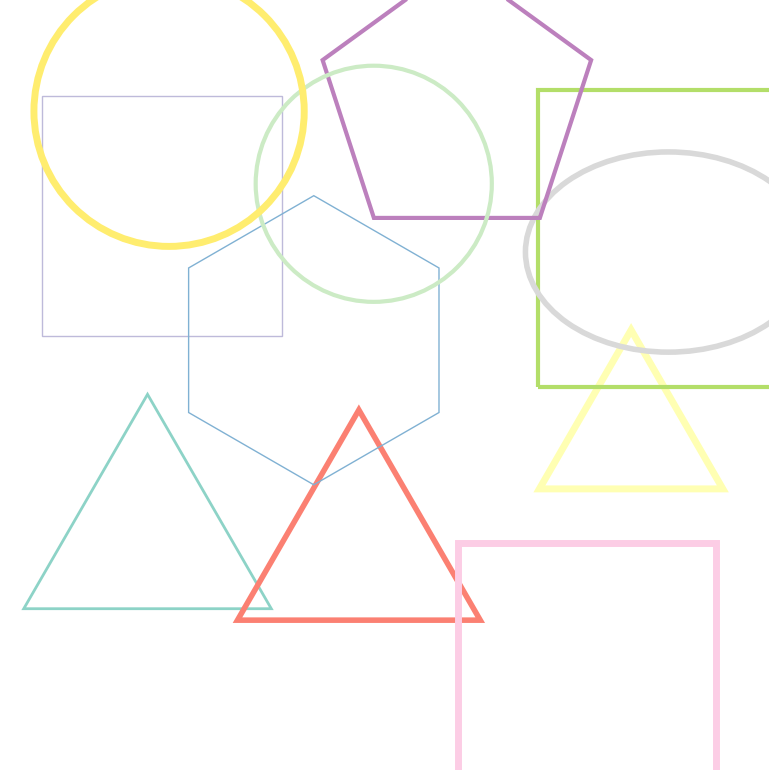[{"shape": "triangle", "thickness": 1, "radius": 0.93, "center": [0.192, 0.302]}, {"shape": "triangle", "thickness": 2.5, "radius": 0.69, "center": [0.82, 0.434]}, {"shape": "square", "thickness": 0.5, "radius": 0.78, "center": [0.21, 0.719]}, {"shape": "triangle", "thickness": 2, "radius": 0.91, "center": [0.466, 0.286]}, {"shape": "hexagon", "thickness": 0.5, "radius": 0.94, "center": [0.408, 0.558]}, {"shape": "square", "thickness": 1.5, "radius": 0.96, "center": [0.891, 0.69]}, {"shape": "square", "thickness": 2.5, "radius": 0.84, "center": [0.762, 0.127]}, {"shape": "oval", "thickness": 2, "radius": 0.93, "center": [0.868, 0.673]}, {"shape": "pentagon", "thickness": 1.5, "radius": 0.92, "center": [0.593, 0.865]}, {"shape": "circle", "thickness": 1.5, "radius": 0.77, "center": [0.485, 0.761]}, {"shape": "circle", "thickness": 2.5, "radius": 0.88, "center": [0.22, 0.856]}]